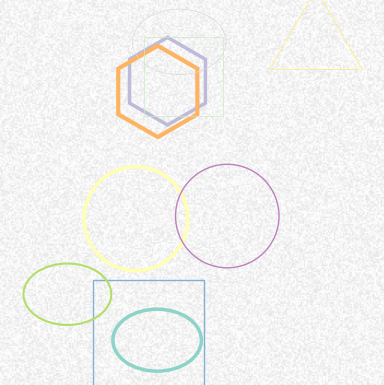[{"shape": "oval", "thickness": 2.5, "radius": 0.57, "center": [0.408, 0.116]}, {"shape": "circle", "thickness": 2.5, "radius": 0.67, "center": [0.353, 0.432]}, {"shape": "hexagon", "thickness": 2.5, "radius": 0.57, "center": [0.435, 0.789]}, {"shape": "square", "thickness": 1, "radius": 0.72, "center": [0.386, 0.128]}, {"shape": "hexagon", "thickness": 3, "radius": 0.59, "center": [0.41, 0.763]}, {"shape": "oval", "thickness": 1.5, "radius": 0.57, "center": [0.175, 0.236]}, {"shape": "oval", "thickness": 0.5, "radius": 0.61, "center": [0.466, 0.891]}, {"shape": "circle", "thickness": 1, "radius": 0.67, "center": [0.59, 0.439]}, {"shape": "square", "thickness": 0.5, "radius": 0.52, "center": [0.477, 0.801]}, {"shape": "triangle", "thickness": 0.5, "radius": 0.7, "center": [0.821, 0.889]}]